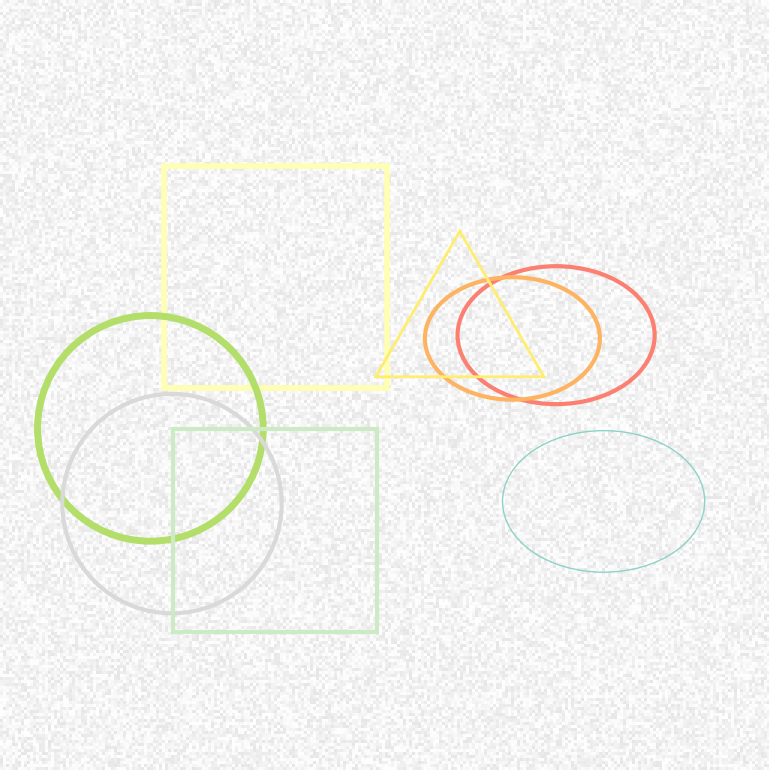[{"shape": "oval", "thickness": 0.5, "radius": 0.66, "center": [0.784, 0.349]}, {"shape": "square", "thickness": 2, "radius": 0.72, "center": [0.358, 0.64]}, {"shape": "oval", "thickness": 1.5, "radius": 0.64, "center": [0.722, 0.565]}, {"shape": "oval", "thickness": 1.5, "radius": 0.57, "center": [0.665, 0.56]}, {"shape": "circle", "thickness": 2.5, "radius": 0.73, "center": [0.195, 0.444]}, {"shape": "circle", "thickness": 1.5, "radius": 0.71, "center": [0.223, 0.346]}, {"shape": "square", "thickness": 1.5, "radius": 0.66, "center": [0.357, 0.311]}, {"shape": "triangle", "thickness": 1, "radius": 0.63, "center": [0.597, 0.574]}]